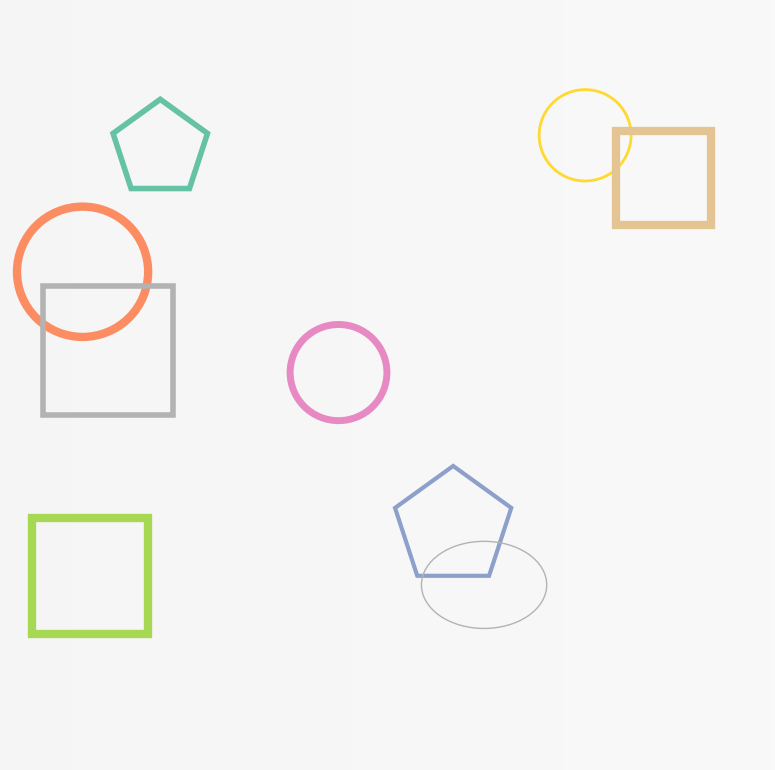[{"shape": "pentagon", "thickness": 2, "radius": 0.32, "center": [0.207, 0.807]}, {"shape": "circle", "thickness": 3, "radius": 0.42, "center": [0.107, 0.647]}, {"shape": "pentagon", "thickness": 1.5, "radius": 0.39, "center": [0.585, 0.316]}, {"shape": "circle", "thickness": 2.5, "radius": 0.31, "center": [0.437, 0.516]}, {"shape": "square", "thickness": 3, "radius": 0.37, "center": [0.116, 0.252]}, {"shape": "circle", "thickness": 1, "radius": 0.3, "center": [0.755, 0.824]}, {"shape": "square", "thickness": 3, "radius": 0.31, "center": [0.856, 0.769]}, {"shape": "oval", "thickness": 0.5, "radius": 0.4, "center": [0.625, 0.24]}, {"shape": "square", "thickness": 2, "radius": 0.42, "center": [0.14, 0.545]}]